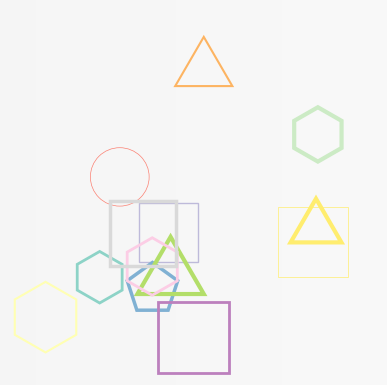[{"shape": "hexagon", "thickness": 2, "radius": 0.33, "center": [0.257, 0.28]}, {"shape": "hexagon", "thickness": 1.5, "radius": 0.46, "center": [0.117, 0.176]}, {"shape": "square", "thickness": 1, "radius": 0.38, "center": [0.435, 0.397]}, {"shape": "circle", "thickness": 0.5, "radius": 0.38, "center": [0.309, 0.541]}, {"shape": "pentagon", "thickness": 2.5, "radius": 0.34, "center": [0.393, 0.25]}, {"shape": "triangle", "thickness": 1.5, "radius": 0.43, "center": [0.526, 0.819]}, {"shape": "triangle", "thickness": 3, "radius": 0.49, "center": [0.44, 0.286]}, {"shape": "hexagon", "thickness": 2, "radius": 0.37, "center": [0.393, 0.308]}, {"shape": "square", "thickness": 2.5, "radius": 0.42, "center": [0.369, 0.394]}, {"shape": "square", "thickness": 2, "radius": 0.46, "center": [0.499, 0.123]}, {"shape": "hexagon", "thickness": 3, "radius": 0.35, "center": [0.82, 0.651]}, {"shape": "square", "thickness": 0.5, "radius": 0.45, "center": [0.808, 0.372]}, {"shape": "triangle", "thickness": 3, "radius": 0.38, "center": [0.816, 0.408]}]